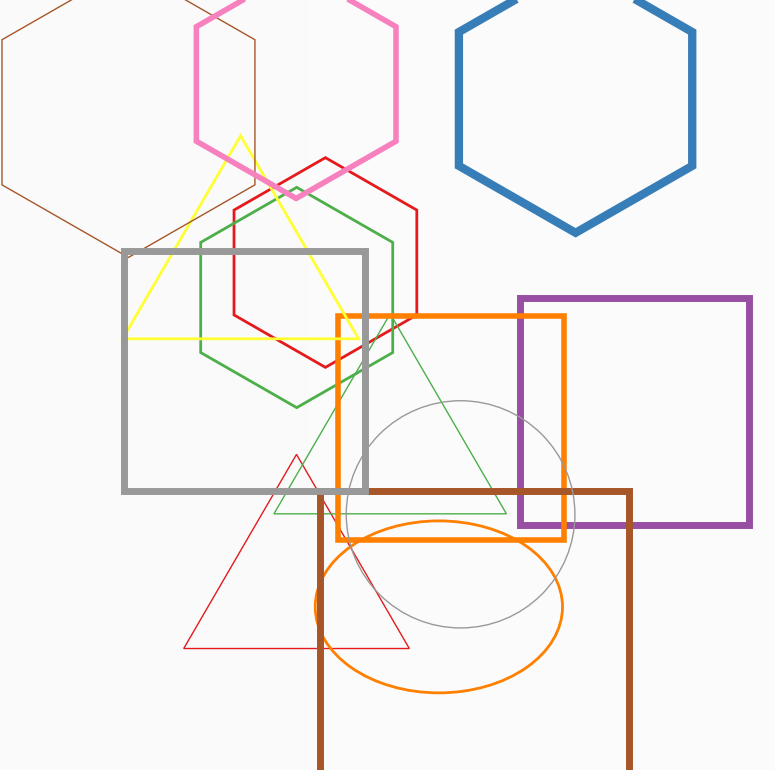[{"shape": "hexagon", "thickness": 1, "radius": 0.68, "center": [0.42, 0.659]}, {"shape": "triangle", "thickness": 0.5, "radius": 0.84, "center": [0.383, 0.242]}, {"shape": "hexagon", "thickness": 3, "radius": 0.87, "center": [0.743, 0.871]}, {"shape": "hexagon", "thickness": 1, "radius": 0.72, "center": [0.383, 0.614]}, {"shape": "triangle", "thickness": 0.5, "radius": 0.87, "center": [0.503, 0.419]}, {"shape": "square", "thickness": 2.5, "radius": 0.74, "center": [0.819, 0.466]}, {"shape": "oval", "thickness": 1, "radius": 0.8, "center": [0.566, 0.212]}, {"shape": "square", "thickness": 2, "radius": 0.73, "center": [0.582, 0.445]}, {"shape": "triangle", "thickness": 1, "radius": 0.88, "center": [0.31, 0.648]}, {"shape": "square", "thickness": 2.5, "radius": 1.0, "center": [0.612, 0.163]}, {"shape": "hexagon", "thickness": 0.5, "radius": 0.94, "center": [0.166, 0.854]}, {"shape": "hexagon", "thickness": 2, "radius": 0.74, "center": [0.382, 0.891]}, {"shape": "circle", "thickness": 0.5, "radius": 0.74, "center": [0.594, 0.332]}, {"shape": "square", "thickness": 2.5, "radius": 0.78, "center": [0.316, 0.518]}]